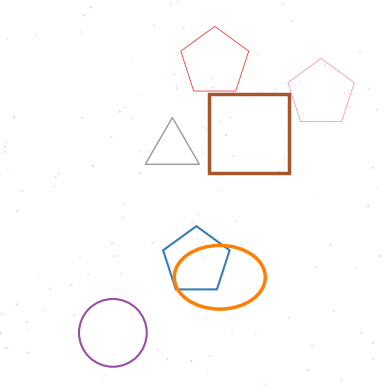[{"shape": "pentagon", "thickness": 0.5, "radius": 0.46, "center": [0.558, 0.839]}, {"shape": "pentagon", "thickness": 1.5, "radius": 0.45, "center": [0.51, 0.322]}, {"shape": "circle", "thickness": 1.5, "radius": 0.44, "center": [0.293, 0.135]}, {"shape": "oval", "thickness": 2.5, "radius": 0.59, "center": [0.571, 0.28]}, {"shape": "square", "thickness": 2.5, "radius": 0.51, "center": [0.647, 0.654]}, {"shape": "pentagon", "thickness": 0.5, "radius": 0.45, "center": [0.834, 0.757]}, {"shape": "triangle", "thickness": 1, "radius": 0.41, "center": [0.448, 0.614]}]